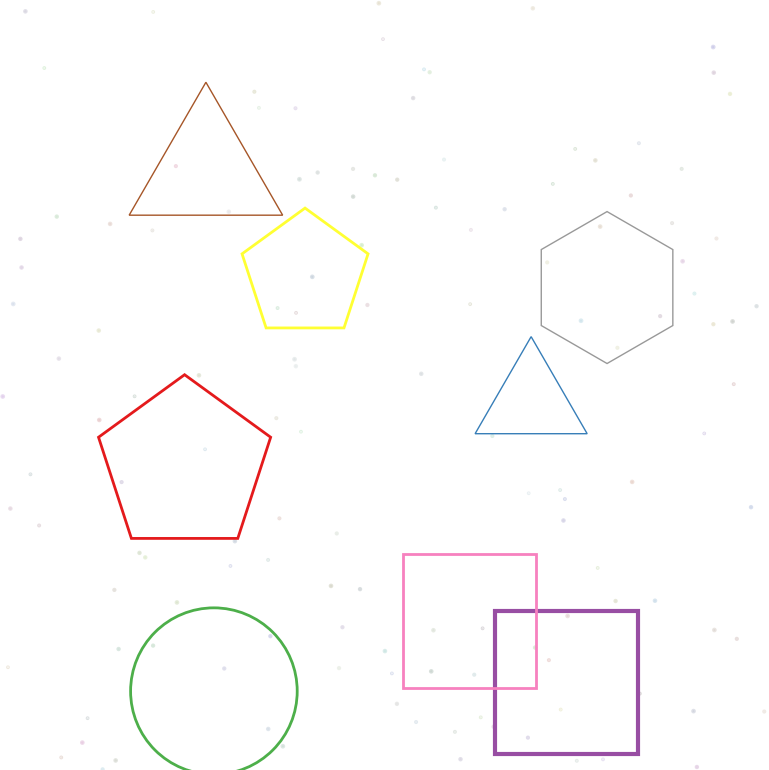[{"shape": "pentagon", "thickness": 1, "radius": 0.59, "center": [0.24, 0.396]}, {"shape": "triangle", "thickness": 0.5, "radius": 0.42, "center": [0.69, 0.479]}, {"shape": "circle", "thickness": 1, "radius": 0.54, "center": [0.278, 0.102]}, {"shape": "square", "thickness": 1.5, "radius": 0.46, "center": [0.736, 0.114]}, {"shape": "pentagon", "thickness": 1, "radius": 0.43, "center": [0.396, 0.644]}, {"shape": "triangle", "thickness": 0.5, "radius": 0.58, "center": [0.267, 0.778]}, {"shape": "square", "thickness": 1, "radius": 0.43, "center": [0.609, 0.194]}, {"shape": "hexagon", "thickness": 0.5, "radius": 0.49, "center": [0.788, 0.627]}]